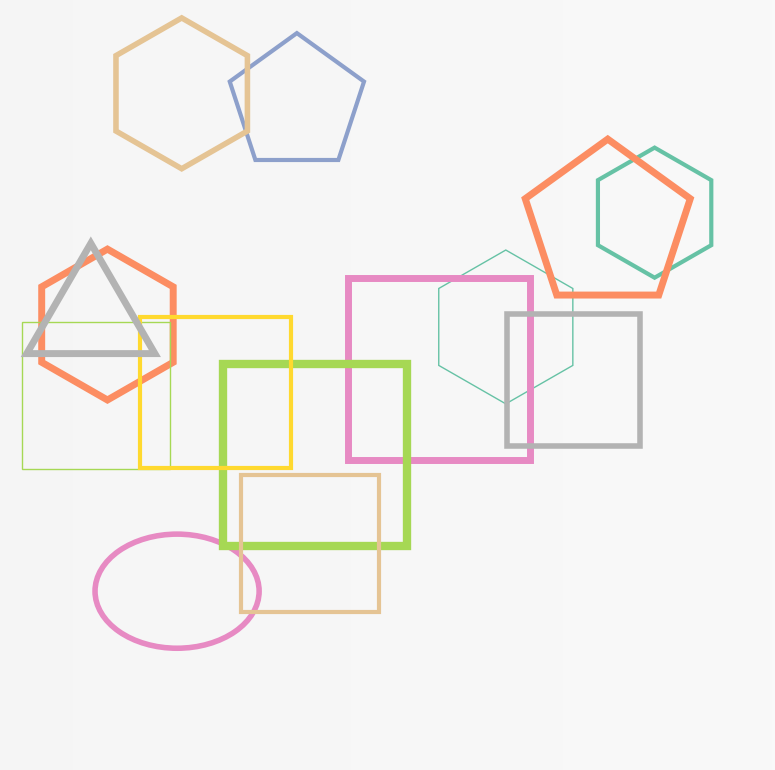[{"shape": "hexagon", "thickness": 1.5, "radius": 0.42, "center": [0.845, 0.724]}, {"shape": "hexagon", "thickness": 0.5, "radius": 0.5, "center": [0.653, 0.575]}, {"shape": "pentagon", "thickness": 2.5, "radius": 0.56, "center": [0.784, 0.707]}, {"shape": "hexagon", "thickness": 2.5, "radius": 0.49, "center": [0.139, 0.578]}, {"shape": "pentagon", "thickness": 1.5, "radius": 0.46, "center": [0.383, 0.866]}, {"shape": "square", "thickness": 2.5, "radius": 0.59, "center": [0.567, 0.521]}, {"shape": "oval", "thickness": 2, "radius": 0.53, "center": [0.228, 0.232]}, {"shape": "square", "thickness": 3, "radius": 0.59, "center": [0.406, 0.409]}, {"shape": "square", "thickness": 0.5, "radius": 0.48, "center": [0.124, 0.486]}, {"shape": "square", "thickness": 1.5, "radius": 0.49, "center": [0.278, 0.49]}, {"shape": "square", "thickness": 1.5, "radius": 0.44, "center": [0.4, 0.294]}, {"shape": "hexagon", "thickness": 2, "radius": 0.49, "center": [0.234, 0.879]}, {"shape": "triangle", "thickness": 2.5, "radius": 0.48, "center": [0.117, 0.589]}, {"shape": "square", "thickness": 2, "radius": 0.43, "center": [0.74, 0.506]}]